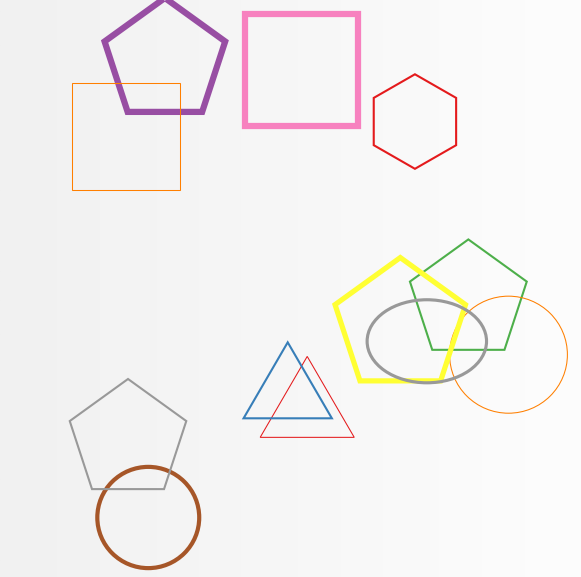[{"shape": "hexagon", "thickness": 1, "radius": 0.41, "center": [0.714, 0.789]}, {"shape": "triangle", "thickness": 0.5, "radius": 0.47, "center": [0.529, 0.289]}, {"shape": "triangle", "thickness": 1, "radius": 0.44, "center": [0.495, 0.319]}, {"shape": "pentagon", "thickness": 1, "radius": 0.53, "center": [0.806, 0.479]}, {"shape": "pentagon", "thickness": 3, "radius": 0.55, "center": [0.284, 0.894]}, {"shape": "circle", "thickness": 0.5, "radius": 0.51, "center": [0.875, 0.385]}, {"shape": "square", "thickness": 0.5, "radius": 0.47, "center": [0.216, 0.763]}, {"shape": "pentagon", "thickness": 2.5, "radius": 0.59, "center": [0.689, 0.435]}, {"shape": "circle", "thickness": 2, "radius": 0.44, "center": [0.255, 0.103]}, {"shape": "square", "thickness": 3, "radius": 0.49, "center": [0.519, 0.878]}, {"shape": "oval", "thickness": 1.5, "radius": 0.51, "center": [0.734, 0.408]}, {"shape": "pentagon", "thickness": 1, "radius": 0.53, "center": [0.22, 0.237]}]